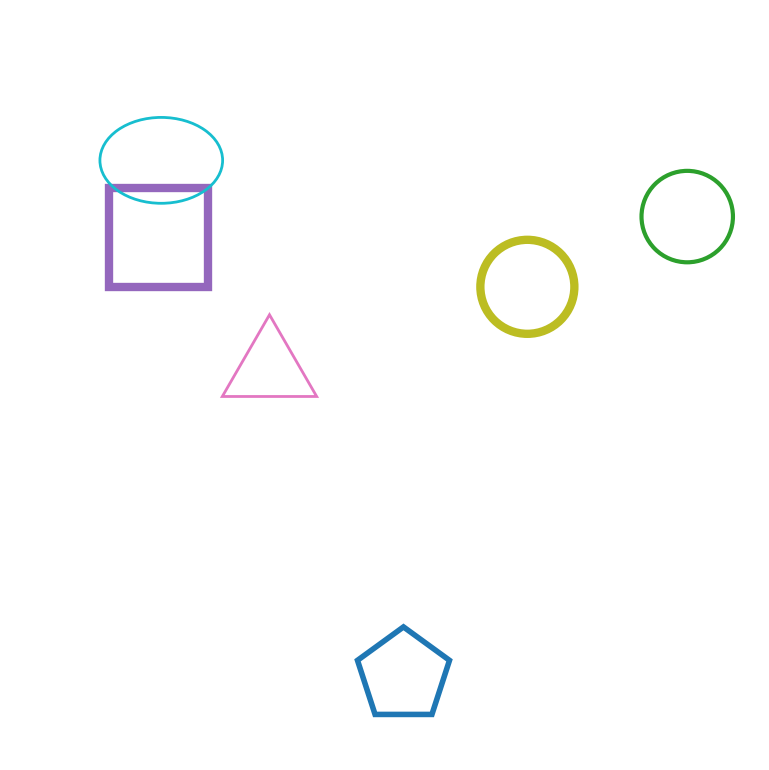[{"shape": "pentagon", "thickness": 2, "radius": 0.31, "center": [0.524, 0.123]}, {"shape": "circle", "thickness": 1.5, "radius": 0.3, "center": [0.893, 0.719]}, {"shape": "square", "thickness": 3, "radius": 0.32, "center": [0.206, 0.692]}, {"shape": "triangle", "thickness": 1, "radius": 0.35, "center": [0.35, 0.52]}, {"shape": "circle", "thickness": 3, "radius": 0.31, "center": [0.685, 0.628]}, {"shape": "oval", "thickness": 1, "radius": 0.4, "center": [0.209, 0.792]}]